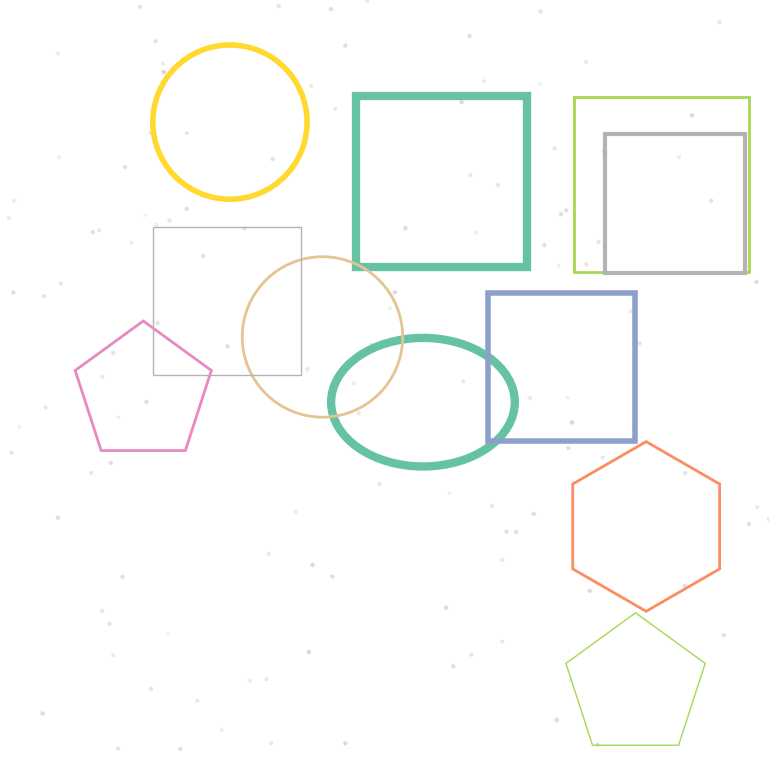[{"shape": "oval", "thickness": 3, "radius": 0.6, "center": [0.549, 0.478]}, {"shape": "square", "thickness": 3, "radius": 0.56, "center": [0.573, 0.764]}, {"shape": "hexagon", "thickness": 1, "radius": 0.55, "center": [0.839, 0.316]}, {"shape": "square", "thickness": 2, "radius": 0.48, "center": [0.729, 0.523]}, {"shape": "pentagon", "thickness": 1, "radius": 0.46, "center": [0.186, 0.49]}, {"shape": "square", "thickness": 1, "radius": 0.57, "center": [0.859, 0.76]}, {"shape": "pentagon", "thickness": 0.5, "radius": 0.48, "center": [0.825, 0.109]}, {"shape": "circle", "thickness": 2, "radius": 0.5, "center": [0.299, 0.841]}, {"shape": "circle", "thickness": 1, "radius": 0.52, "center": [0.419, 0.562]}, {"shape": "square", "thickness": 1.5, "radius": 0.45, "center": [0.877, 0.736]}, {"shape": "square", "thickness": 0.5, "radius": 0.48, "center": [0.295, 0.609]}]